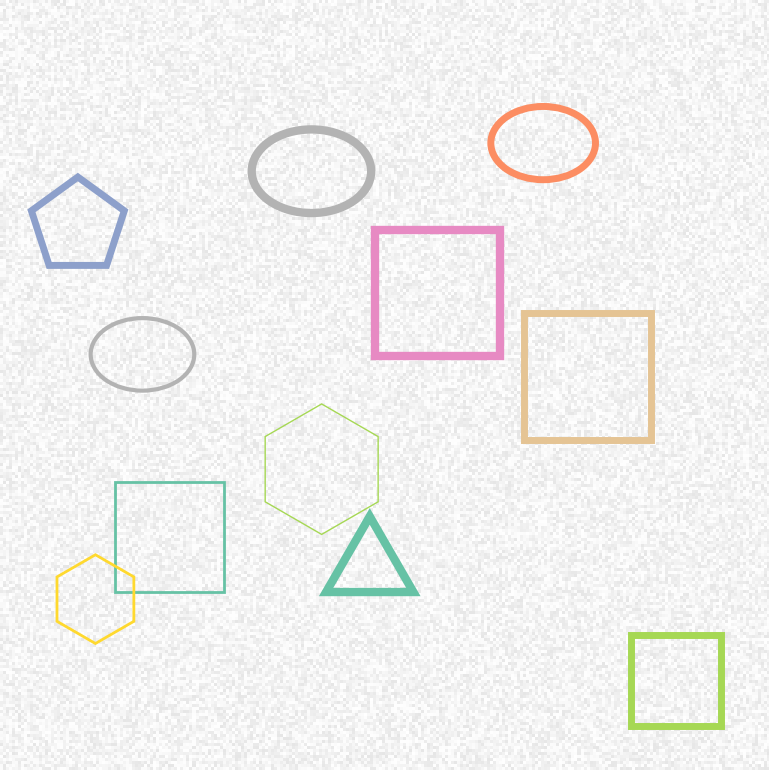[{"shape": "square", "thickness": 1, "radius": 0.36, "center": [0.22, 0.302]}, {"shape": "triangle", "thickness": 3, "radius": 0.33, "center": [0.48, 0.264]}, {"shape": "oval", "thickness": 2.5, "radius": 0.34, "center": [0.705, 0.814]}, {"shape": "pentagon", "thickness": 2.5, "radius": 0.32, "center": [0.101, 0.707]}, {"shape": "square", "thickness": 3, "radius": 0.41, "center": [0.568, 0.619]}, {"shape": "square", "thickness": 2.5, "radius": 0.29, "center": [0.878, 0.116]}, {"shape": "hexagon", "thickness": 0.5, "radius": 0.42, "center": [0.418, 0.391]}, {"shape": "hexagon", "thickness": 1, "radius": 0.29, "center": [0.124, 0.222]}, {"shape": "square", "thickness": 2.5, "radius": 0.41, "center": [0.763, 0.511]}, {"shape": "oval", "thickness": 1.5, "radius": 0.34, "center": [0.185, 0.54]}, {"shape": "oval", "thickness": 3, "radius": 0.39, "center": [0.404, 0.778]}]